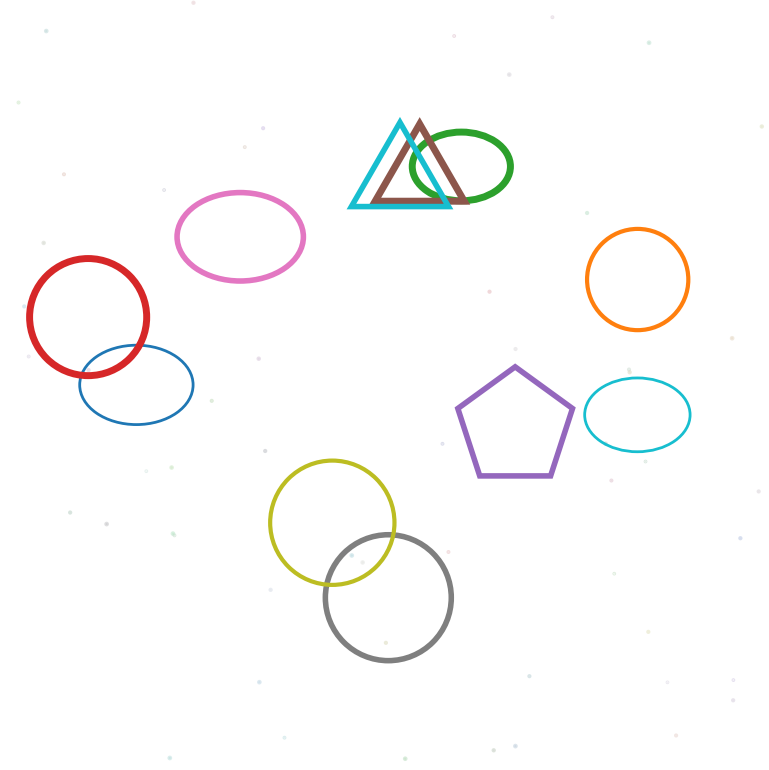[{"shape": "oval", "thickness": 1, "radius": 0.37, "center": [0.177, 0.5]}, {"shape": "circle", "thickness": 1.5, "radius": 0.33, "center": [0.828, 0.637]}, {"shape": "oval", "thickness": 2.5, "radius": 0.32, "center": [0.599, 0.784]}, {"shape": "circle", "thickness": 2.5, "radius": 0.38, "center": [0.114, 0.588]}, {"shape": "pentagon", "thickness": 2, "radius": 0.39, "center": [0.669, 0.445]}, {"shape": "triangle", "thickness": 2.5, "radius": 0.33, "center": [0.545, 0.772]}, {"shape": "oval", "thickness": 2, "radius": 0.41, "center": [0.312, 0.692]}, {"shape": "circle", "thickness": 2, "radius": 0.41, "center": [0.504, 0.224]}, {"shape": "circle", "thickness": 1.5, "radius": 0.4, "center": [0.432, 0.321]}, {"shape": "triangle", "thickness": 2, "radius": 0.36, "center": [0.519, 0.768]}, {"shape": "oval", "thickness": 1, "radius": 0.34, "center": [0.828, 0.461]}]